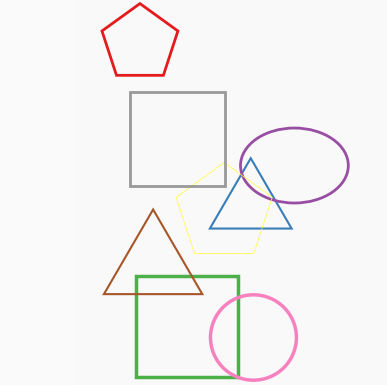[{"shape": "pentagon", "thickness": 2, "radius": 0.52, "center": [0.361, 0.888]}, {"shape": "triangle", "thickness": 1.5, "radius": 0.61, "center": [0.647, 0.467]}, {"shape": "square", "thickness": 2.5, "radius": 0.65, "center": [0.483, 0.151]}, {"shape": "oval", "thickness": 2, "radius": 0.7, "center": [0.76, 0.57]}, {"shape": "pentagon", "thickness": 0.5, "radius": 0.65, "center": [0.578, 0.447]}, {"shape": "triangle", "thickness": 1.5, "radius": 0.73, "center": [0.395, 0.309]}, {"shape": "circle", "thickness": 2.5, "radius": 0.55, "center": [0.654, 0.123]}, {"shape": "square", "thickness": 2, "radius": 0.61, "center": [0.459, 0.639]}]